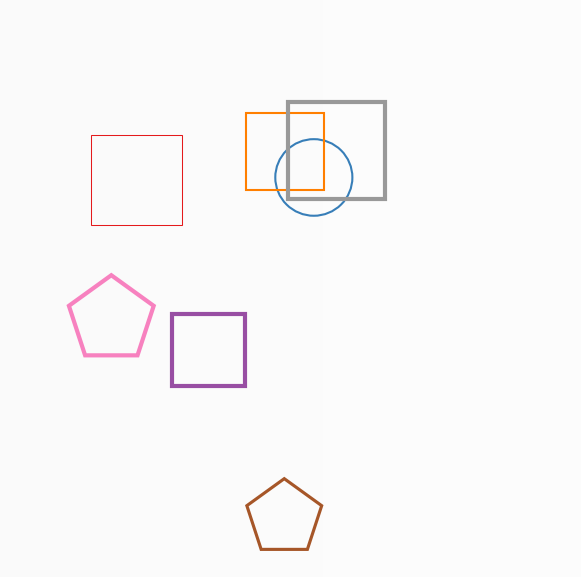[{"shape": "square", "thickness": 0.5, "radius": 0.39, "center": [0.234, 0.688]}, {"shape": "circle", "thickness": 1, "radius": 0.33, "center": [0.54, 0.692]}, {"shape": "square", "thickness": 2, "radius": 0.31, "center": [0.359, 0.394]}, {"shape": "square", "thickness": 1, "radius": 0.33, "center": [0.49, 0.737]}, {"shape": "pentagon", "thickness": 1.5, "radius": 0.34, "center": [0.489, 0.103]}, {"shape": "pentagon", "thickness": 2, "radius": 0.38, "center": [0.191, 0.446]}, {"shape": "square", "thickness": 2, "radius": 0.42, "center": [0.578, 0.738]}]